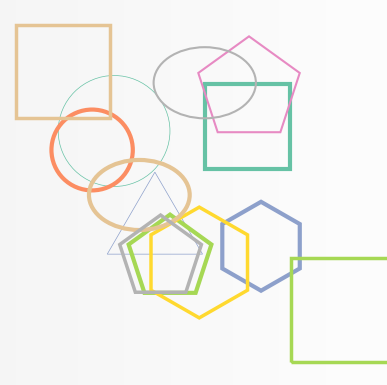[{"shape": "square", "thickness": 3, "radius": 0.55, "center": [0.638, 0.671]}, {"shape": "circle", "thickness": 0.5, "radius": 0.72, "center": [0.294, 0.66]}, {"shape": "circle", "thickness": 3, "radius": 0.52, "center": [0.238, 0.61]}, {"shape": "triangle", "thickness": 0.5, "radius": 0.71, "center": [0.4, 0.411]}, {"shape": "hexagon", "thickness": 3, "radius": 0.58, "center": [0.674, 0.36]}, {"shape": "pentagon", "thickness": 1.5, "radius": 0.69, "center": [0.643, 0.768]}, {"shape": "square", "thickness": 2.5, "radius": 0.68, "center": [0.885, 0.194]}, {"shape": "pentagon", "thickness": 3, "radius": 0.56, "center": [0.439, 0.33]}, {"shape": "hexagon", "thickness": 2.5, "radius": 0.72, "center": [0.514, 0.318]}, {"shape": "square", "thickness": 2.5, "radius": 0.61, "center": [0.162, 0.814]}, {"shape": "oval", "thickness": 3, "radius": 0.65, "center": [0.36, 0.494]}, {"shape": "oval", "thickness": 1.5, "radius": 0.66, "center": [0.528, 0.785]}, {"shape": "pentagon", "thickness": 2.5, "radius": 0.55, "center": [0.414, 0.331]}]